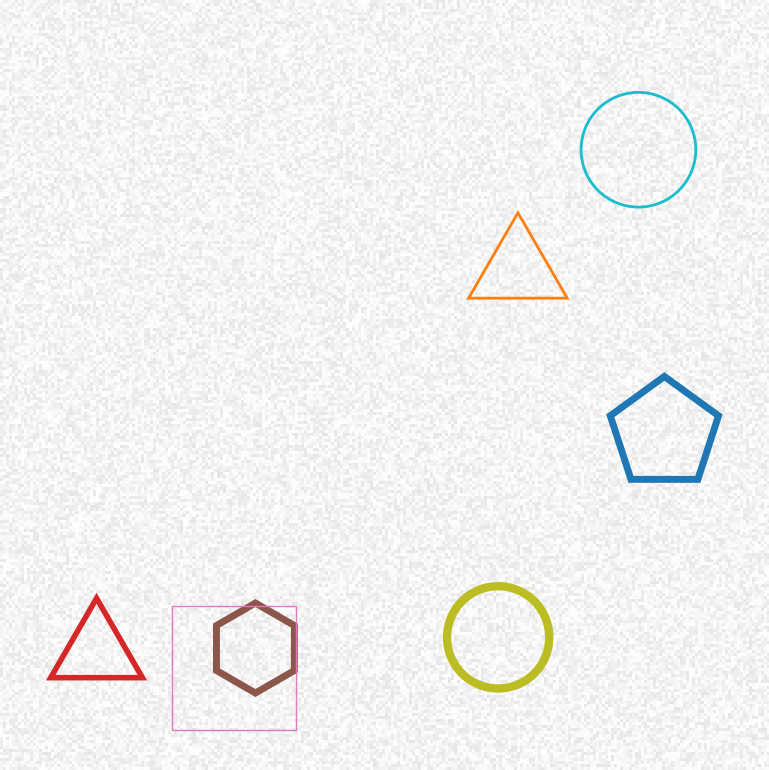[{"shape": "pentagon", "thickness": 2.5, "radius": 0.37, "center": [0.863, 0.437]}, {"shape": "triangle", "thickness": 1, "radius": 0.37, "center": [0.673, 0.65]}, {"shape": "triangle", "thickness": 2, "radius": 0.34, "center": [0.125, 0.154]}, {"shape": "hexagon", "thickness": 2.5, "radius": 0.29, "center": [0.332, 0.158]}, {"shape": "square", "thickness": 0.5, "radius": 0.4, "center": [0.303, 0.132]}, {"shape": "circle", "thickness": 3, "radius": 0.33, "center": [0.647, 0.172]}, {"shape": "circle", "thickness": 1, "radius": 0.37, "center": [0.829, 0.806]}]